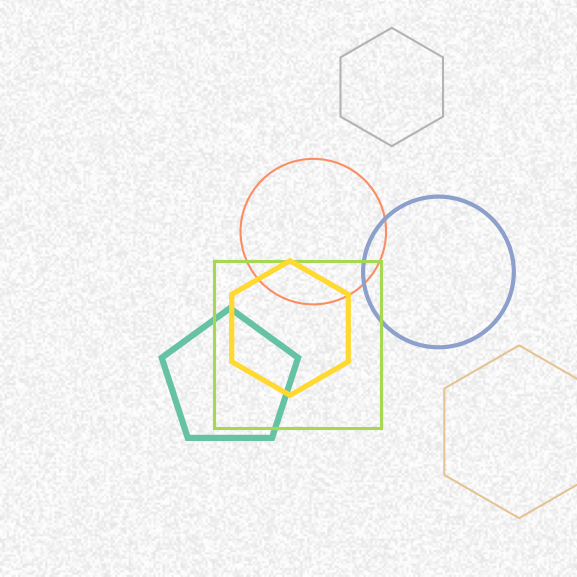[{"shape": "pentagon", "thickness": 3, "radius": 0.62, "center": [0.398, 0.341]}, {"shape": "circle", "thickness": 1, "radius": 0.63, "center": [0.543, 0.598]}, {"shape": "circle", "thickness": 2, "radius": 0.65, "center": [0.759, 0.528]}, {"shape": "square", "thickness": 1.5, "radius": 0.72, "center": [0.515, 0.402]}, {"shape": "hexagon", "thickness": 2.5, "radius": 0.58, "center": [0.502, 0.431]}, {"shape": "hexagon", "thickness": 1, "radius": 0.75, "center": [0.899, 0.252]}, {"shape": "hexagon", "thickness": 1, "radius": 0.51, "center": [0.678, 0.849]}]